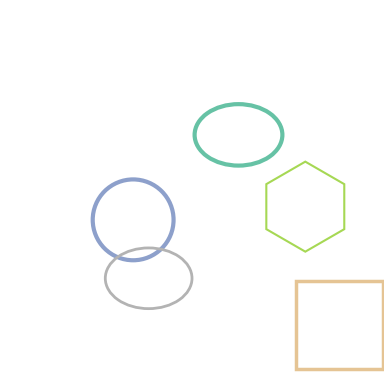[{"shape": "oval", "thickness": 3, "radius": 0.57, "center": [0.619, 0.65]}, {"shape": "circle", "thickness": 3, "radius": 0.52, "center": [0.346, 0.429]}, {"shape": "hexagon", "thickness": 1.5, "radius": 0.58, "center": [0.793, 0.463]}, {"shape": "square", "thickness": 2.5, "radius": 0.57, "center": [0.882, 0.156]}, {"shape": "oval", "thickness": 2, "radius": 0.56, "center": [0.386, 0.277]}]